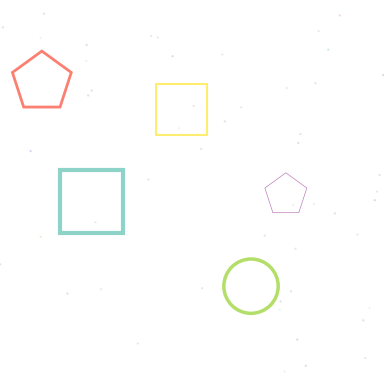[{"shape": "square", "thickness": 3, "radius": 0.41, "center": [0.238, 0.477]}, {"shape": "pentagon", "thickness": 2, "radius": 0.4, "center": [0.109, 0.787]}, {"shape": "circle", "thickness": 2.5, "radius": 0.35, "center": [0.652, 0.257]}, {"shape": "pentagon", "thickness": 0.5, "radius": 0.29, "center": [0.742, 0.494]}, {"shape": "square", "thickness": 1.5, "radius": 0.33, "center": [0.471, 0.716]}]